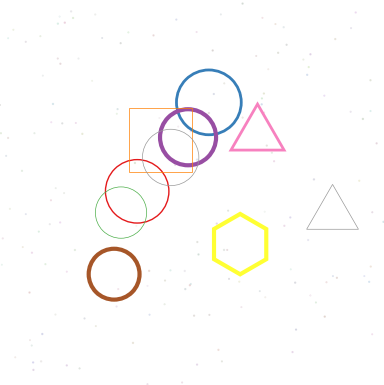[{"shape": "circle", "thickness": 1, "radius": 0.41, "center": [0.356, 0.503]}, {"shape": "circle", "thickness": 2, "radius": 0.42, "center": [0.543, 0.734]}, {"shape": "circle", "thickness": 0.5, "radius": 0.33, "center": [0.314, 0.448]}, {"shape": "circle", "thickness": 3, "radius": 0.36, "center": [0.488, 0.644]}, {"shape": "square", "thickness": 0.5, "radius": 0.41, "center": [0.417, 0.637]}, {"shape": "hexagon", "thickness": 3, "radius": 0.39, "center": [0.624, 0.366]}, {"shape": "circle", "thickness": 3, "radius": 0.33, "center": [0.296, 0.288]}, {"shape": "triangle", "thickness": 2, "radius": 0.4, "center": [0.669, 0.65]}, {"shape": "triangle", "thickness": 0.5, "radius": 0.39, "center": [0.864, 0.443]}, {"shape": "circle", "thickness": 0.5, "radius": 0.37, "center": [0.443, 0.591]}]